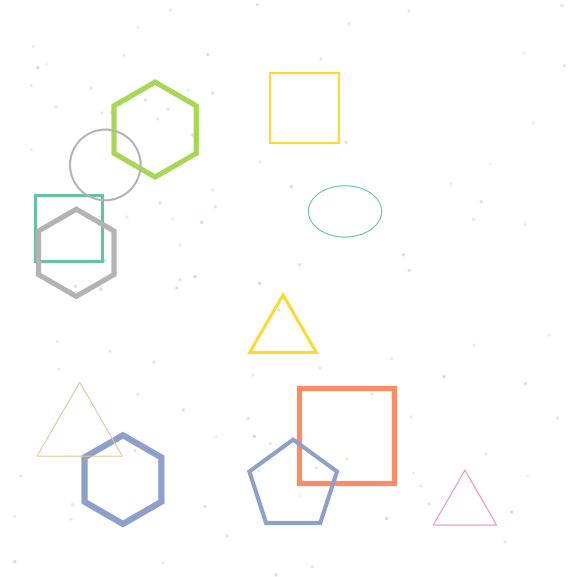[{"shape": "square", "thickness": 1.5, "radius": 0.29, "center": [0.118, 0.605]}, {"shape": "oval", "thickness": 0.5, "radius": 0.32, "center": [0.597, 0.633]}, {"shape": "square", "thickness": 2.5, "radius": 0.41, "center": [0.6, 0.245]}, {"shape": "hexagon", "thickness": 3, "radius": 0.38, "center": [0.213, 0.169]}, {"shape": "pentagon", "thickness": 2, "radius": 0.4, "center": [0.508, 0.158]}, {"shape": "triangle", "thickness": 0.5, "radius": 0.32, "center": [0.805, 0.122]}, {"shape": "hexagon", "thickness": 2.5, "radius": 0.41, "center": [0.269, 0.775]}, {"shape": "triangle", "thickness": 1.5, "radius": 0.33, "center": [0.49, 0.422]}, {"shape": "square", "thickness": 1, "radius": 0.3, "center": [0.527, 0.812]}, {"shape": "triangle", "thickness": 0.5, "radius": 0.43, "center": [0.138, 0.252]}, {"shape": "circle", "thickness": 1, "radius": 0.31, "center": [0.182, 0.714]}, {"shape": "hexagon", "thickness": 2.5, "radius": 0.38, "center": [0.132, 0.561]}]